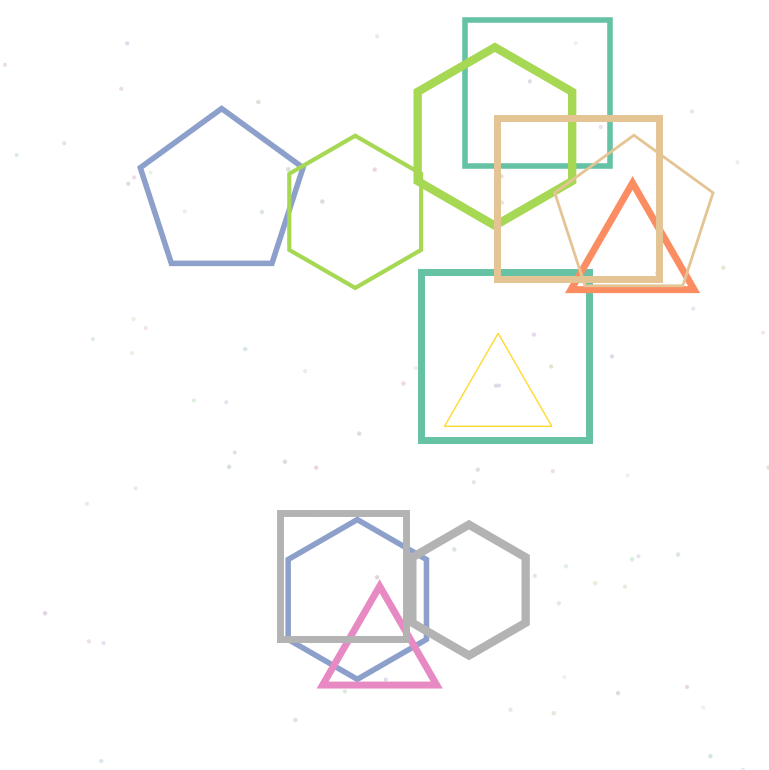[{"shape": "square", "thickness": 2, "radius": 0.47, "center": [0.698, 0.879]}, {"shape": "square", "thickness": 2.5, "radius": 0.54, "center": [0.656, 0.538]}, {"shape": "triangle", "thickness": 2.5, "radius": 0.46, "center": [0.822, 0.67]}, {"shape": "pentagon", "thickness": 2, "radius": 0.56, "center": [0.288, 0.748]}, {"shape": "hexagon", "thickness": 2, "radius": 0.52, "center": [0.464, 0.222]}, {"shape": "triangle", "thickness": 2.5, "radius": 0.43, "center": [0.493, 0.153]}, {"shape": "hexagon", "thickness": 1.5, "radius": 0.49, "center": [0.461, 0.725]}, {"shape": "hexagon", "thickness": 3, "radius": 0.58, "center": [0.643, 0.823]}, {"shape": "triangle", "thickness": 0.5, "radius": 0.4, "center": [0.647, 0.487]}, {"shape": "square", "thickness": 2.5, "radius": 0.52, "center": [0.751, 0.742]}, {"shape": "pentagon", "thickness": 1, "radius": 0.54, "center": [0.823, 0.716]}, {"shape": "square", "thickness": 2.5, "radius": 0.41, "center": [0.445, 0.252]}, {"shape": "hexagon", "thickness": 3, "radius": 0.42, "center": [0.609, 0.234]}]